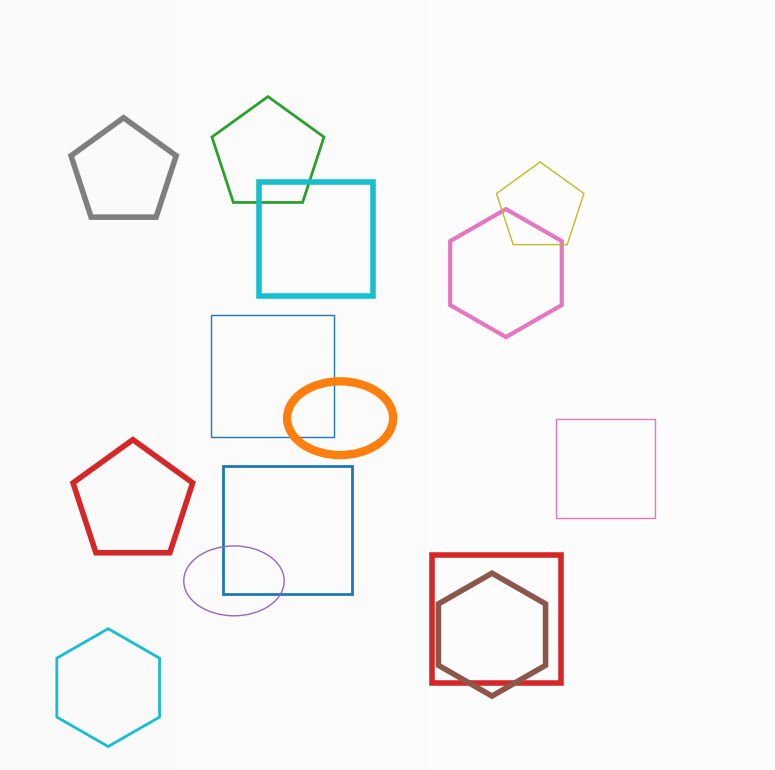[{"shape": "square", "thickness": 1, "radius": 0.42, "center": [0.371, 0.312]}, {"shape": "square", "thickness": 0.5, "radius": 0.4, "center": [0.352, 0.512]}, {"shape": "oval", "thickness": 3, "radius": 0.34, "center": [0.439, 0.457]}, {"shape": "pentagon", "thickness": 1, "radius": 0.38, "center": [0.346, 0.799]}, {"shape": "square", "thickness": 2, "radius": 0.42, "center": [0.641, 0.196]}, {"shape": "pentagon", "thickness": 2, "radius": 0.41, "center": [0.171, 0.348]}, {"shape": "oval", "thickness": 0.5, "radius": 0.32, "center": [0.302, 0.246]}, {"shape": "hexagon", "thickness": 2, "radius": 0.4, "center": [0.635, 0.176]}, {"shape": "square", "thickness": 0.5, "radius": 0.32, "center": [0.781, 0.392]}, {"shape": "hexagon", "thickness": 1.5, "radius": 0.42, "center": [0.653, 0.645]}, {"shape": "pentagon", "thickness": 2, "radius": 0.36, "center": [0.16, 0.776]}, {"shape": "pentagon", "thickness": 0.5, "radius": 0.3, "center": [0.697, 0.73]}, {"shape": "square", "thickness": 2, "radius": 0.37, "center": [0.408, 0.689]}, {"shape": "hexagon", "thickness": 1, "radius": 0.38, "center": [0.14, 0.107]}]